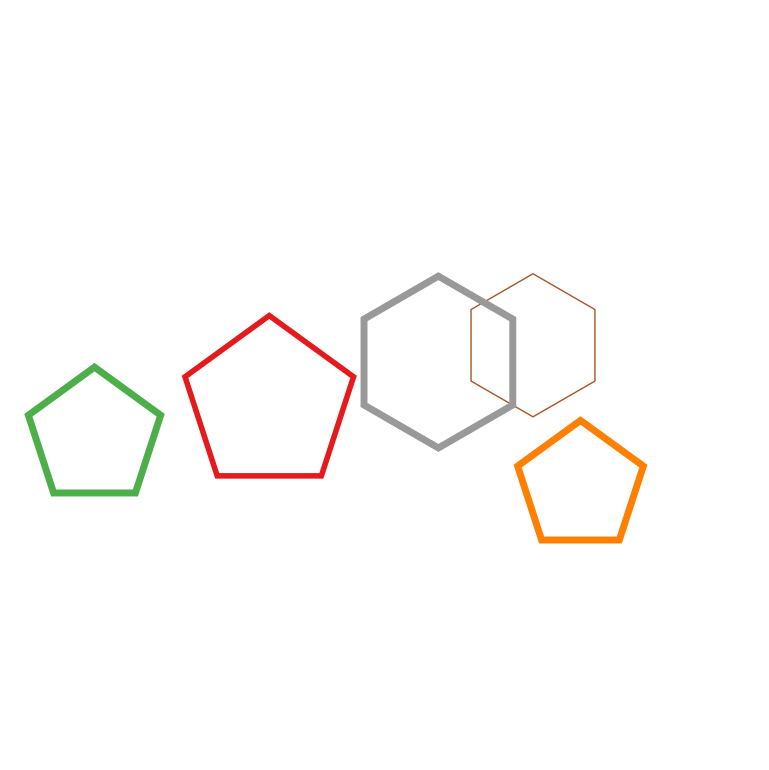[{"shape": "pentagon", "thickness": 2, "radius": 0.58, "center": [0.35, 0.475]}, {"shape": "pentagon", "thickness": 2.5, "radius": 0.45, "center": [0.123, 0.433]}, {"shape": "pentagon", "thickness": 2.5, "radius": 0.43, "center": [0.754, 0.368]}, {"shape": "hexagon", "thickness": 0.5, "radius": 0.46, "center": [0.692, 0.552]}, {"shape": "hexagon", "thickness": 2.5, "radius": 0.56, "center": [0.569, 0.53]}]